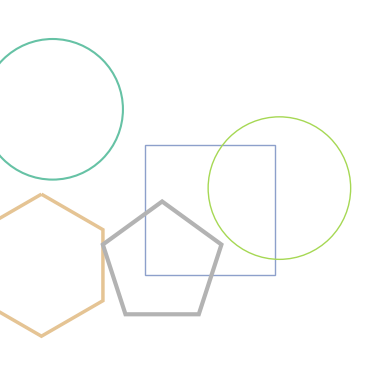[{"shape": "circle", "thickness": 1.5, "radius": 0.91, "center": [0.137, 0.716]}, {"shape": "square", "thickness": 1, "radius": 0.84, "center": [0.545, 0.455]}, {"shape": "circle", "thickness": 1, "radius": 0.93, "center": [0.726, 0.511]}, {"shape": "hexagon", "thickness": 2.5, "radius": 0.92, "center": [0.108, 0.311]}, {"shape": "pentagon", "thickness": 3, "radius": 0.81, "center": [0.421, 0.315]}]